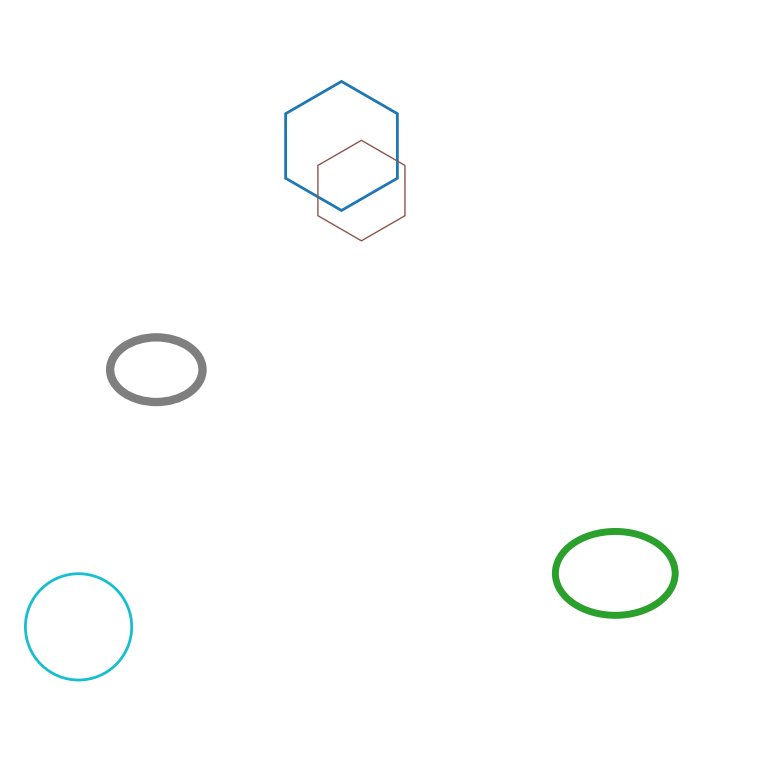[{"shape": "hexagon", "thickness": 1, "radius": 0.42, "center": [0.444, 0.81]}, {"shape": "oval", "thickness": 2.5, "radius": 0.39, "center": [0.799, 0.255]}, {"shape": "hexagon", "thickness": 0.5, "radius": 0.33, "center": [0.469, 0.753]}, {"shape": "oval", "thickness": 3, "radius": 0.3, "center": [0.203, 0.52]}, {"shape": "circle", "thickness": 1, "radius": 0.35, "center": [0.102, 0.186]}]